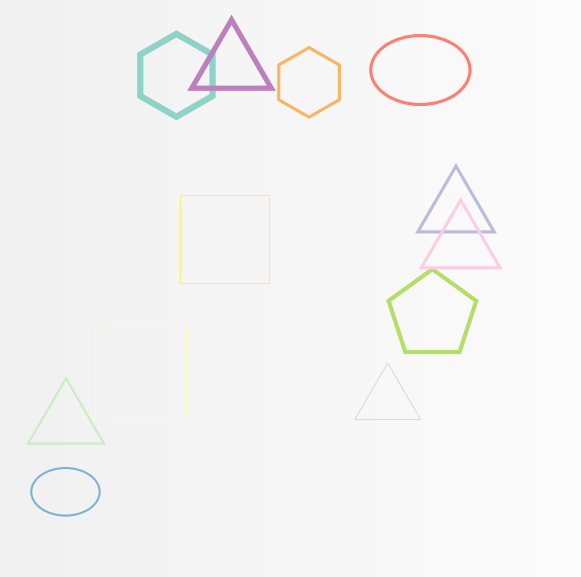[{"shape": "hexagon", "thickness": 3, "radius": 0.36, "center": [0.303, 0.869]}, {"shape": "square", "thickness": 0.5, "radius": 0.39, "center": [0.242, 0.355]}, {"shape": "triangle", "thickness": 1.5, "radius": 0.38, "center": [0.784, 0.636]}, {"shape": "oval", "thickness": 1.5, "radius": 0.43, "center": [0.723, 0.878]}, {"shape": "oval", "thickness": 1, "radius": 0.29, "center": [0.113, 0.148]}, {"shape": "hexagon", "thickness": 1.5, "radius": 0.3, "center": [0.532, 0.857]}, {"shape": "pentagon", "thickness": 2, "radius": 0.4, "center": [0.744, 0.454]}, {"shape": "triangle", "thickness": 1.5, "radius": 0.39, "center": [0.793, 0.575]}, {"shape": "triangle", "thickness": 0.5, "radius": 0.33, "center": [0.667, 0.305]}, {"shape": "triangle", "thickness": 2.5, "radius": 0.4, "center": [0.398, 0.886]}, {"shape": "triangle", "thickness": 1, "radius": 0.38, "center": [0.114, 0.269]}, {"shape": "square", "thickness": 0.5, "radius": 0.38, "center": [0.386, 0.585]}]